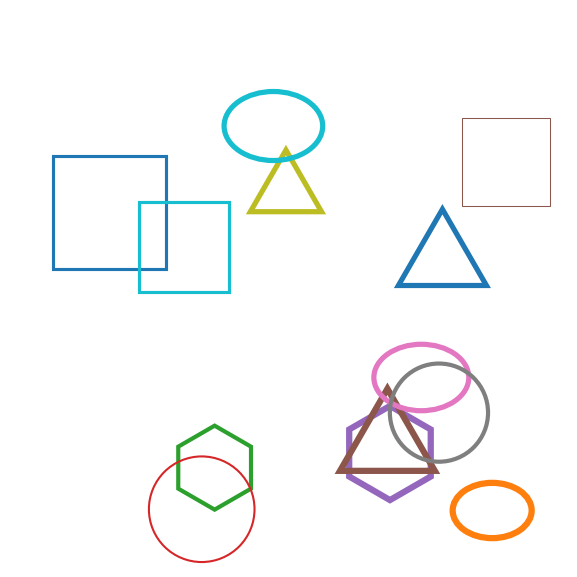[{"shape": "triangle", "thickness": 2.5, "radius": 0.44, "center": [0.766, 0.549]}, {"shape": "square", "thickness": 1.5, "radius": 0.49, "center": [0.19, 0.631]}, {"shape": "oval", "thickness": 3, "radius": 0.34, "center": [0.852, 0.115]}, {"shape": "hexagon", "thickness": 2, "radius": 0.36, "center": [0.372, 0.189]}, {"shape": "circle", "thickness": 1, "radius": 0.46, "center": [0.349, 0.117]}, {"shape": "hexagon", "thickness": 3, "radius": 0.41, "center": [0.675, 0.215]}, {"shape": "square", "thickness": 0.5, "radius": 0.38, "center": [0.876, 0.719]}, {"shape": "triangle", "thickness": 3, "radius": 0.47, "center": [0.671, 0.231]}, {"shape": "oval", "thickness": 2.5, "radius": 0.41, "center": [0.73, 0.345]}, {"shape": "circle", "thickness": 2, "radius": 0.43, "center": [0.76, 0.285]}, {"shape": "triangle", "thickness": 2.5, "radius": 0.36, "center": [0.495, 0.668]}, {"shape": "oval", "thickness": 2.5, "radius": 0.43, "center": [0.473, 0.781]}, {"shape": "square", "thickness": 1.5, "radius": 0.39, "center": [0.319, 0.571]}]